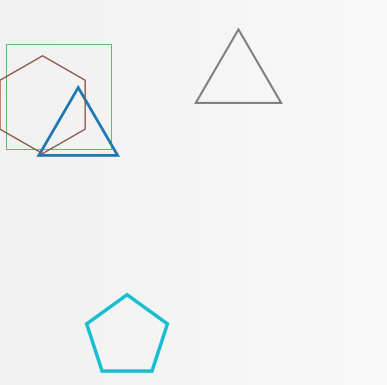[{"shape": "triangle", "thickness": 2, "radius": 0.59, "center": [0.202, 0.655]}, {"shape": "square", "thickness": 0.5, "radius": 0.68, "center": [0.15, 0.75]}, {"shape": "hexagon", "thickness": 1, "radius": 0.63, "center": [0.11, 0.728]}, {"shape": "triangle", "thickness": 1.5, "radius": 0.64, "center": [0.615, 0.796]}, {"shape": "pentagon", "thickness": 2.5, "radius": 0.55, "center": [0.328, 0.125]}]